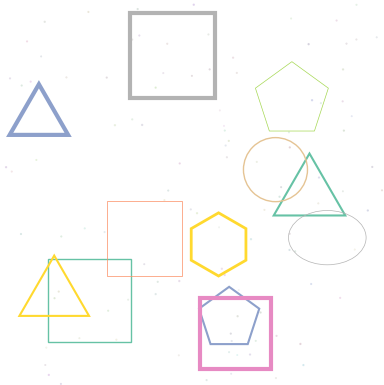[{"shape": "triangle", "thickness": 1.5, "radius": 0.54, "center": [0.804, 0.494]}, {"shape": "square", "thickness": 1, "radius": 0.54, "center": [0.233, 0.22]}, {"shape": "square", "thickness": 0.5, "radius": 0.49, "center": [0.376, 0.38]}, {"shape": "triangle", "thickness": 3, "radius": 0.44, "center": [0.101, 0.693]}, {"shape": "pentagon", "thickness": 1.5, "radius": 0.41, "center": [0.595, 0.173]}, {"shape": "square", "thickness": 3, "radius": 0.46, "center": [0.612, 0.134]}, {"shape": "pentagon", "thickness": 0.5, "radius": 0.5, "center": [0.758, 0.74]}, {"shape": "hexagon", "thickness": 2, "radius": 0.41, "center": [0.568, 0.365]}, {"shape": "triangle", "thickness": 1.5, "radius": 0.52, "center": [0.141, 0.232]}, {"shape": "circle", "thickness": 1, "radius": 0.42, "center": [0.716, 0.559]}, {"shape": "oval", "thickness": 0.5, "radius": 0.5, "center": [0.85, 0.383]}, {"shape": "square", "thickness": 3, "radius": 0.55, "center": [0.448, 0.856]}]